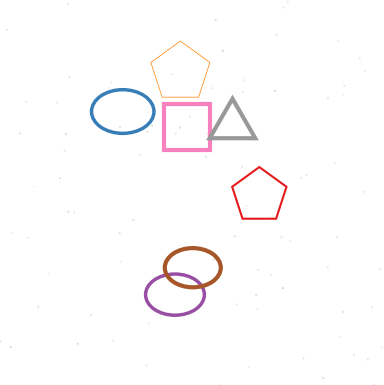[{"shape": "pentagon", "thickness": 1.5, "radius": 0.37, "center": [0.674, 0.492]}, {"shape": "oval", "thickness": 2.5, "radius": 0.41, "center": [0.319, 0.71]}, {"shape": "oval", "thickness": 2.5, "radius": 0.38, "center": [0.454, 0.235]}, {"shape": "pentagon", "thickness": 0.5, "radius": 0.4, "center": [0.469, 0.813]}, {"shape": "oval", "thickness": 3, "radius": 0.36, "center": [0.501, 0.305]}, {"shape": "square", "thickness": 3, "radius": 0.3, "center": [0.486, 0.67]}, {"shape": "triangle", "thickness": 3, "radius": 0.34, "center": [0.604, 0.675]}]